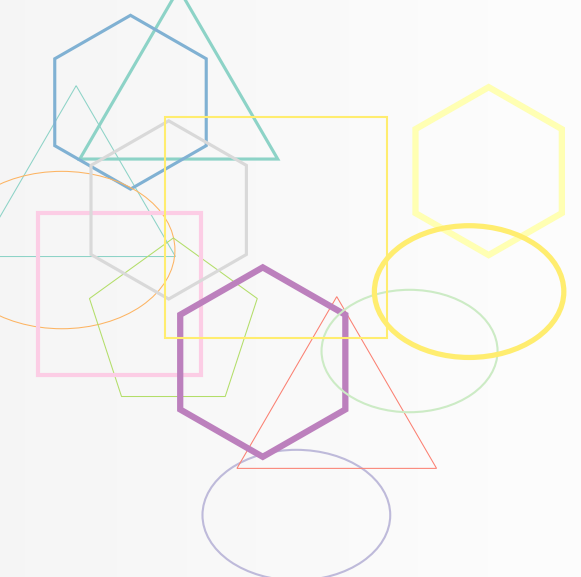[{"shape": "triangle", "thickness": 1.5, "radius": 0.98, "center": [0.308, 0.822]}, {"shape": "triangle", "thickness": 0.5, "radius": 0.99, "center": [0.131, 0.654]}, {"shape": "hexagon", "thickness": 3, "radius": 0.73, "center": [0.841, 0.703]}, {"shape": "oval", "thickness": 1, "radius": 0.81, "center": [0.51, 0.107]}, {"shape": "triangle", "thickness": 0.5, "radius": 0.99, "center": [0.579, 0.287]}, {"shape": "hexagon", "thickness": 1.5, "radius": 0.75, "center": [0.225, 0.822]}, {"shape": "oval", "thickness": 0.5, "radius": 0.97, "center": [0.106, 0.566]}, {"shape": "pentagon", "thickness": 0.5, "radius": 0.76, "center": [0.298, 0.435]}, {"shape": "square", "thickness": 2, "radius": 0.7, "center": [0.205, 0.49]}, {"shape": "hexagon", "thickness": 1.5, "radius": 0.77, "center": [0.29, 0.636]}, {"shape": "hexagon", "thickness": 3, "radius": 0.82, "center": [0.452, 0.372]}, {"shape": "oval", "thickness": 1, "radius": 0.76, "center": [0.705, 0.391]}, {"shape": "oval", "thickness": 2.5, "radius": 0.81, "center": [0.807, 0.494]}, {"shape": "square", "thickness": 1, "radius": 0.96, "center": [0.475, 0.604]}]